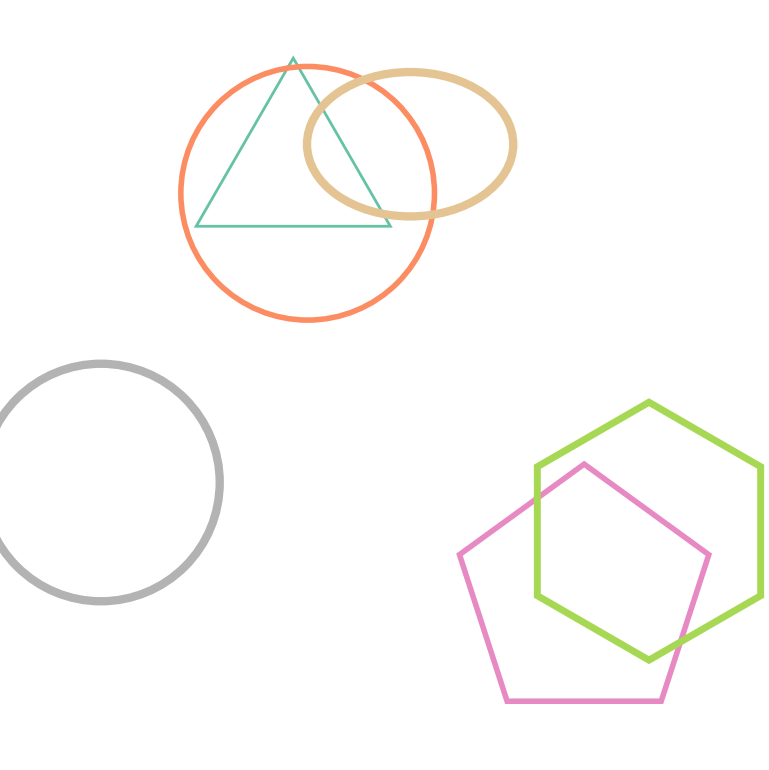[{"shape": "triangle", "thickness": 1, "radius": 0.73, "center": [0.381, 0.779]}, {"shape": "circle", "thickness": 2, "radius": 0.82, "center": [0.4, 0.749]}, {"shape": "pentagon", "thickness": 2, "radius": 0.85, "center": [0.759, 0.227]}, {"shape": "hexagon", "thickness": 2.5, "radius": 0.84, "center": [0.843, 0.31]}, {"shape": "oval", "thickness": 3, "radius": 0.67, "center": [0.533, 0.813]}, {"shape": "circle", "thickness": 3, "radius": 0.77, "center": [0.131, 0.373]}]